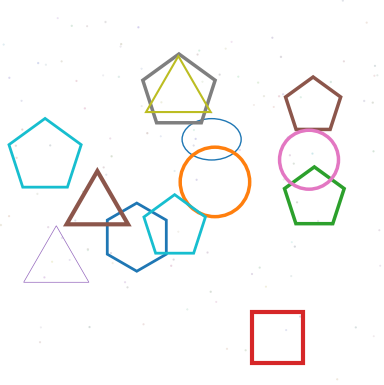[{"shape": "oval", "thickness": 1, "radius": 0.38, "center": [0.55, 0.638]}, {"shape": "hexagon", "thickness": 2, "radius": 0.44, "center": [0.355, 0.384]}, {"shape": "circle", "thickness": 2.5, "radius": 0.45, "center": [0.558, 0.527]}, {"shape": "pentagon", "thickness": 2.5, "radius": 0.41, "center": [0.816, 0.485]}, {"shape": "square", "thickness": 3, "radius": 0.33, "center": [0.72, 0.124]}, {"shape": "triangle", "thickness": 0.5, "radius": 0.49, "center": [0.146, 0.316]}, {"shape": "pentagon", "thickness": 2.5, "radius": 0.38, "center": [0.813, 0.725]}, {"shape": "triangle", "thickness": 3, "radius": 0.46, "center": [0.253, 0.463]}, {"shape": "circle", "thickness": 2.5, "radius": 0.38, "center": [0.803, 0.585]}, {"shape": "pentagon", "thickness": 2.5, "radius": 0.49, "center": [0.465, 0.761]}, {"shape": "triangle", "thickness": 1.5, "radius": 0.48, "center": [0.463, 0.757]}, {"shape": "pentagon", "thickness": 2, "radius": 0.42, "center": [0.454, 0.41]}, {"shape": "pentagon", "thickness": 2, "radius": 0.49, "center": [0.117, 0.594]}]